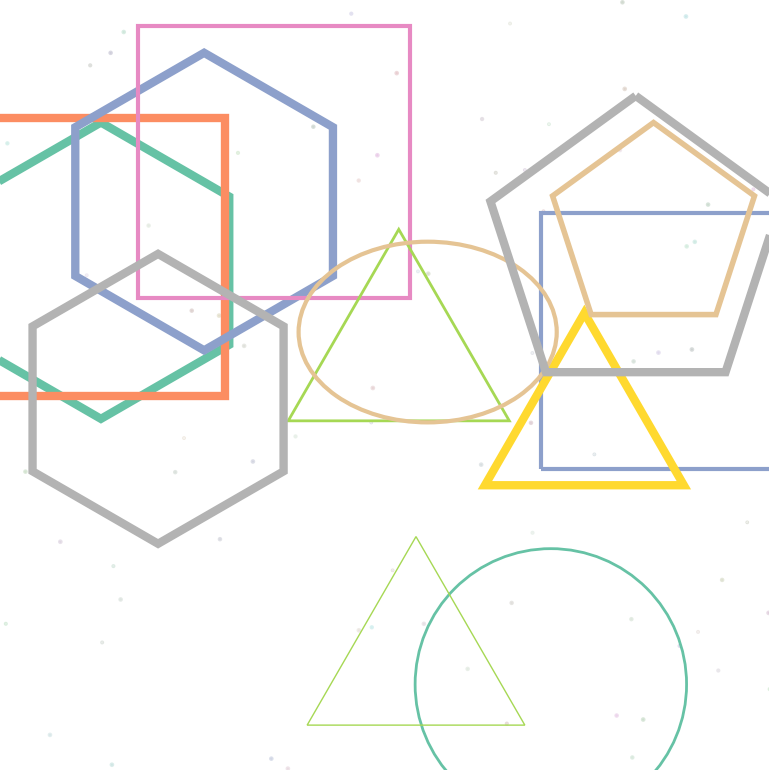[{"shape": "circle", "thickness": 1, "radius": 0.88, "center": [0.715, 0.111]}, {"shape": "hexagon", "thickness": 3, "radius": 0.96, "center": [0.131, 0.648]}, {"shape": "square", "thickness": 3, "radius": 0.9, "center": [0.111, 0.667]}, {"shape": "hexagon", "thickness": 3, "radius": 0.97, "center": [0.265, 0.738]}, {"shape": "square", "thickness": 1.5, "radius": 0.83, "center": [0.869, 0.557]}, {"shape": "square", "thickness": 1.5, "radius": 0.88, "center": [0.356, 0.79]}, {"shape": "triangle", "thickness": 0.5, "radius": 0.82, "center": [0.54, 0.14]}, {"shape": "triangle", "thickness": 1, "radius": 0.83, "center": [0.518, 0.536]}, {"shape": "triangle", "thickness": 3, "radius": 0.75, "center": [0.759, 0.444]}, {"shape": "pentagon", "thickness": 2, "radius": 0.69, "center": [0.849, 0.703]}, {"shape": "oval", "thickness": 1.5, "radius": 0.84, "center": [0.555, 0.569]}, {"shape": "hexagon", "thickness": 3, "radius": 0.94, "center": [0.205, 0.482]}, {"shape": "pentagon", "thickness": 3, "radius": 0.99, "center": [0.826, 0.677]}]